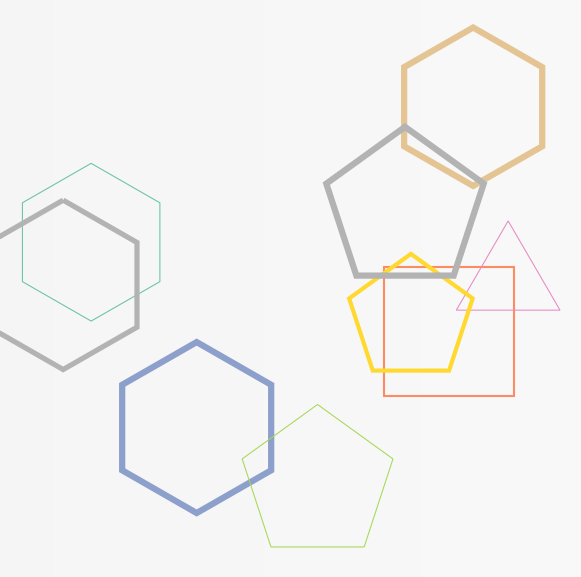[{"shape": "hexagon", "thickness": 0.5, "radius": 0.68, "center": [0.157, 0.58]}, {"shape": "square", "thickness": 1, "radius": 0.56, "center": [0.773, 0.425]}, {"shape": "hexagon", "thickness": 3, "radius": 0.74, "center": [0.338, 0.259]}, {"shape": "triangle", "thickness": 0.5, "radius": 0.52, "center": [0.874, 0.514]}, {"shape": "pentagon", "thickness": 0.5, "radius": 0.68, "center": [0.546, 0.162]}, {"shape": "pentagon", "thickness": 2, "radius": 0.56, "center": [0.707, 0.448]}, {"shape": "hexagon", "thickness": 3, "radius": 0.69, "center": [0.814, 0.814]}, {"shape": "hexagon", "thickness": 2.5, "radius": 0.73, "center": [0.109, 0.506]}, {"shape": "pentagon", "thickness": 3, "radius": 0.71, "center": [0.697, 0.637]}]